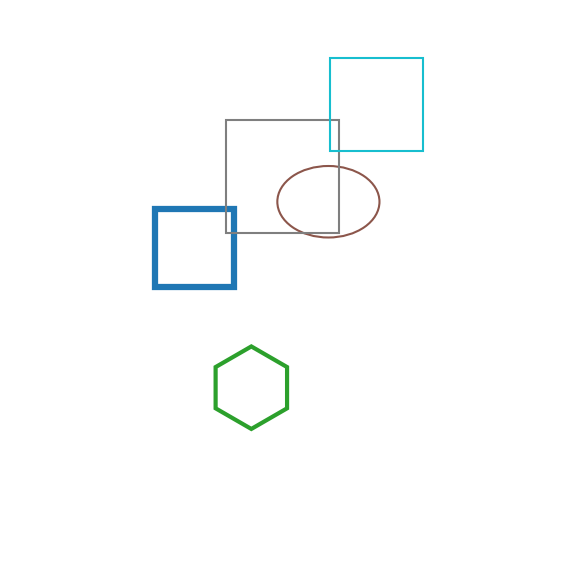[{"shape": "square", "thickness": 3, "radius": 0.34, "center": [0.336, 0.57]}, {"shape": "hexagon", "thickness": 2, "radius": 0.36, "center": [0.435, 0.328]}, {"shape": "oval", "thickness": 1, "radius": 0.44, "center": [0.569, 0.65]}, {"shape": "square", "thickness": 1, "radius": 0.49, "center": [0.489, 0.693]}, {"shape": "square", "thickness": 1, "radius": 0.4, "center": [0.652, 0.819]}]